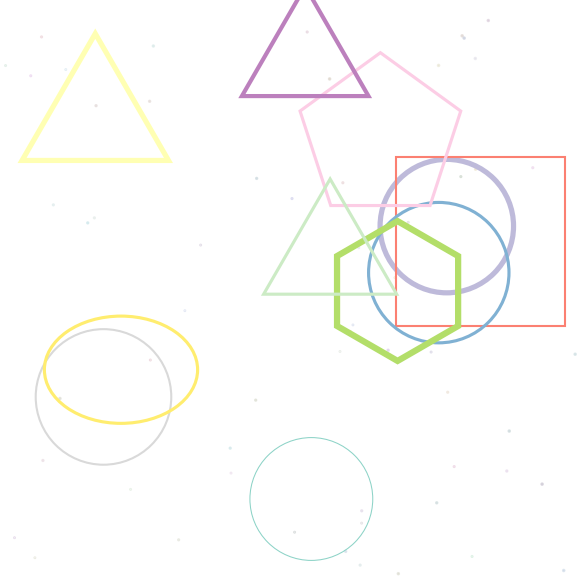[{"shape": "circle", "thickness": 0.5, "radius": 0.53, "center": [0.539, 0.135]}, {"shape": "triangle", "thickness": 2.5, "radius": 0.73, "center": [0.165, 0.794]}, {"shape": "circle", "thickness": 2.5, "radius": 0.58, "center": [0.774, 0.608]}, {"shape": "square", "thickness": 1, "radius": 0.73, "center": [0.831, 0.58]}, {"shape": "circle", "thickness": 1.5, "radius": 0.61, "center": [0.76, 0.527]}, {"shape": "hexagon", "thickness": 3, "radius": 0.61, "center": [0.688, 0.495]}, {"shape": "pentagon", "thickness": 1.5, "radius": 0.73, "center": [0.659, 0.762]}, {"shape": "circle", "thickness": 1, "radius": 0.59, "center": [0.179, 0.312]}, {"shape": "triangle", "thickness": 2, "radius": 0.63, "center": [0.528, 0.896]}, {"shape": "triangle", "thickness": 1.5, "radius": 0.66, "center": [0.572, 0.556]}, {"shape": "oval", "thickness": 1.5, "radius": 0.66, "center": [0.21, 0.359]}]